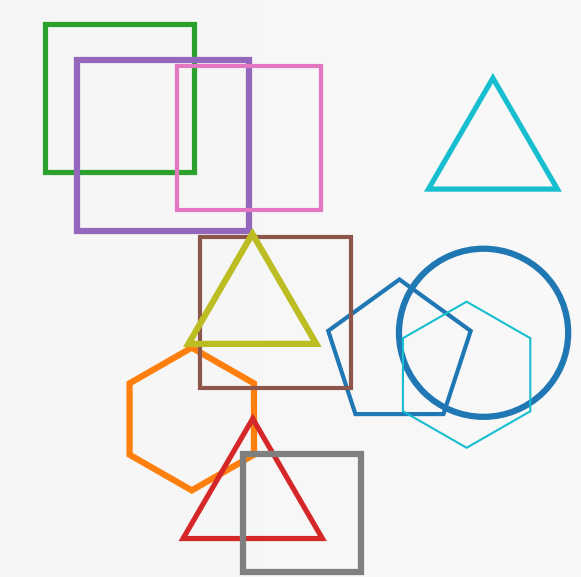[{"shape": "pentagon", "thickness": 2, "radius": 0.64, "center": [0.687, 0.386]}, {"shape": "circle", "thickness": 3, "radius": 0.73, "center": [0.832, 0.423]}, {"shape": "hexagon", "thickness": 3, "radius": 0.62, "center": [0.33, 0.274]}, {"shape": "square", "thickness": 2.5, "radius": 0.64, "center": [0.205, 0.829]}, {"shape": "triangle", "thickness": 2.5, "radius": 0.69, "center": [0.435, 0.136]}, {"shape": "square", "thickness": 3, "radius": 0.74, "center": [0.28, 0.747]}, {"shape": "square", "thickness": 2, "radius": 0.65, "center": [0.474, 0.458]}, {"shape": "square", "thickness": 2, "radius": 0.62, "center": [0.428, 0.76]}, {"shape": "square", "thickness": 3, "radius": 0.51, "center": [0.52, 0.111]}, {"shape": "triangle", "thickness": 3, "radius": 0.64, "center": [0.434, 0.467]}, {"shape": "triangle", "thickness": 2.5, "radius": 0.64, "center": [0.848, 0.736]}, {"shape": "hexagon", "thickness": 1, "radius": 0.63, "center": [0.803, 0.35]}]